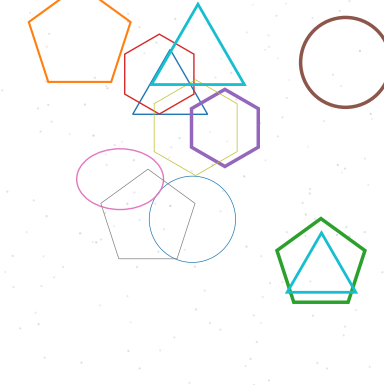[{"shape": "circle", "thickness": 0.5, "radius": 0.56, "center": [0.5, 0.43]}, {"shape": "triangle", "thickness": 1, "radius": 0.56, "center": [0.442, 0.759]}, {"shape": "pentagon", "thickness": 1.5, "radius": 0.7, "center": [0.207, 0.9]}, {"shape": "pentagon", "thickness": 2.5, "radius": 0.6, "center": [0.834, 0.312]}, {"shape": "hexagon", "thickness": 1, "radius": 0.52, "center": [0.414, 0.808]}, {"shape": "hexagon", "thickness": 2.5, "radius": 0.5, "center": [0.584, 0.668]}, {"shape": "circle", "thickness": 2.5, "radius": 0.58, "center": [0.898, 0.838]}, {"shape": "oval", "thickness": 1, "radius": 0.56, "center": [0.312, 0.535]}, {"shape": "pentagon", "thickness": 0.5, "radius": 0.64, "center": [0.384, 0.432]}, {"shape": "hexagon", "thickness": 0.5, "radius": 0.62, "center": [0.508, 0.668]}, {"shape": "triangle", "thickness": 2, "radius": 0.7, "center": [0.514, 0.85]}, {"shape": "triangle", "thickness": 2, "radius": 0.51, "center": [0.835, 0.292]}]